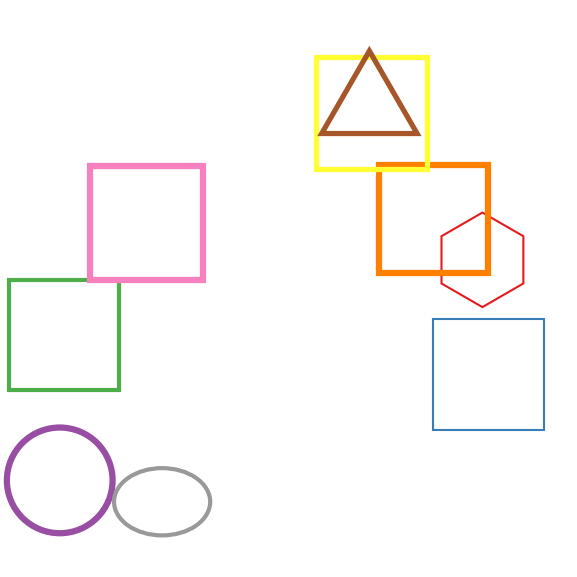[{"shape": "hexagon", "thickness": 1, "radius": 0.41, "center": [0.835, 0.549]}, {"shape": "square", "thickness": 1, "radius": 0.48, "center": [0.846, 0.351]}, {"shape": "square", "thickness": 2, "radius": 0.48, "center": [0.111, 0.42]}, {"shape": "circle", "thickness": 3, "radius": 0.46, "center": [0.103, 0.167]}, {"shape": "square", "thickness": 3, "radius": 0.47, "center": [0.751, 0.62]}, {"shape": "square", "thickness": 2.5, "radius": 0.48, "center": [0.644, 0.804]}, {"shape": "triangle", "thickness": 2.5, "radius": 0.48, "center": [0.64, 0.816]}, {"shape": "square", "thickness": 3, "radius": 0.49, "center": [0.254, 0.613]}, {"shape": "oval", "thickness": 2, "radius": 0.42, "center": [0.281, 0.13]}]